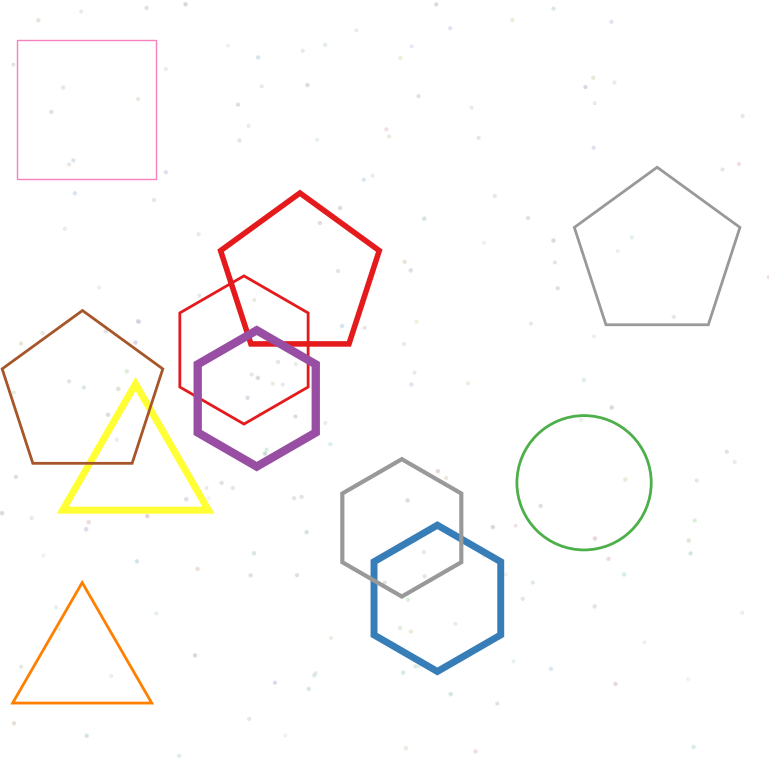[{"shape": "hexagon", "thickness": 1, "radius": 0.48, "center": [0.317, 0.545]}, {"shape": "pentagon", "thickness": 2, "radius": 0.54, "center": [0.39, 0.641]}, {"shape": "hexagon", "thickness": 2.5, "radius": 0.48, "center": [0.568, 0.223]}, {"shape": "circle", "thickness": 1, "radius": 0.44, "center": [0.759, 0.373]}, {"shape": "hexagon", "thickness": 3, "radius": 0.44, "center": [0.333, 0.483]}, {"shape": "triangle", "thickness": 1, "radius": 0.52, "center": [0.107, 0.139]}, {"shape": "triangle", "thickness": 2.5, "radius": 0.55, "center": [0.176, 0.392]}, {"shape": "pentagon", "thickness": 1, "radius": 0.55, "center": [0.107, 0.487]}, {"shape": "square", "thickness": 0.5, "radius": 0.45, "center": [0.113, 0.858]}, {"shape": "pentagon", "thickness": 1, "radius": 0.57, "center": [0.853, 0.67]}, {"shape": "hexagon", "thickness": 1.5, "radius": 0.45, "center": [0.522, 0.314]}]